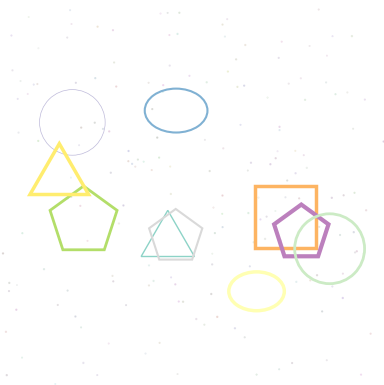[{"shape": "triangle", "thickness": 1, "radius": 0.4, "center": [0.436, 0.374]}, {"shape": "oval", "thickness": 2.5, "radius": 0.36, "center": [0.666, 0.243]}, {"shape": "circle", "thickness": 0.5, "radius": 0.43, "center": [0.188, 0.682]}, {"shape": "oval", "thickness": 1.5, "radius": 0.41, "center": [0.457, 0.713]}, {"shape": "square", "thickness": 2.5, "radius": 0.4, "center": [0.742, 0.436]}, {"shape": "pentagon", "thickness": 2, "radius": 0.46, "center": [0.217, 0.425]}, {"shape": "pentagon", "thickness": 1.5, "radius": 0.36, "center": [0.456, 0.385]}, {"shape": "pentagon", "thickness": 3, "radius": 0.37, "center": [0.783, 0.394]}, {"shape": "circle", "thickness": 2, "radius": 0.45, "center": [0.856, 0.354]}, {"shape": "triangle", "thickness": 2.5, "radius": 0.44, "center": [0.154, 0.539]}]